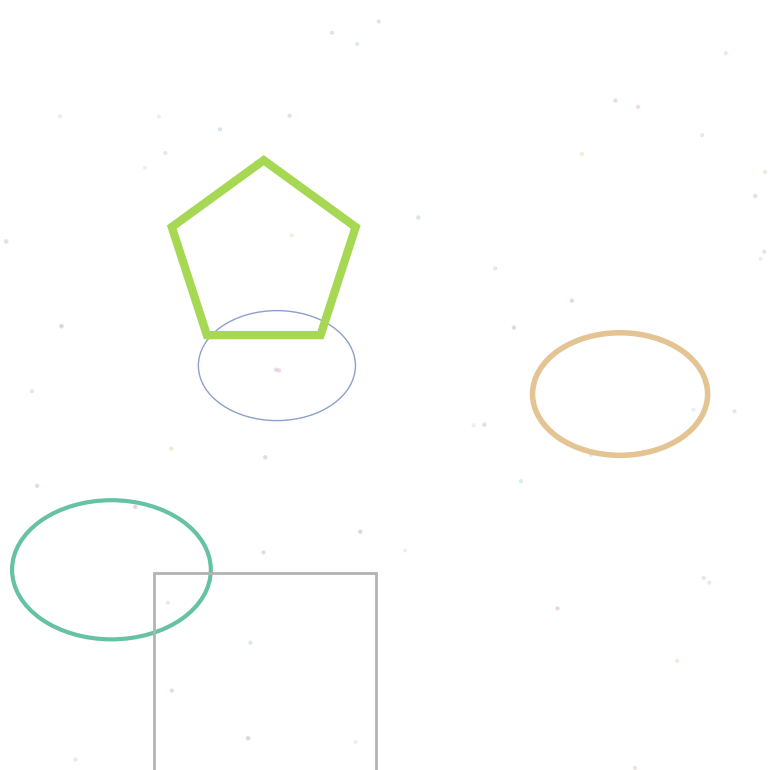[{"shape": "oval", "thickness": 1.5, "radius": 0.65, "center": [0.145, 0.26]}, {"shape": "oval", "thickness": 0.5, "radius": 0.51, "center": [0.36, 0.525]}, {"shape": "pentagon", "thickness": 3, "radius": 0.63, "center": [0.343, 0.666]}, {"shape": "oval", "thickness": 2, "radius": 0.57, "center": [0.805, 0.488]}, {"shape": "square", "thickness": 1, "radius": 0.72, "center": [0.344, 0.112]}]